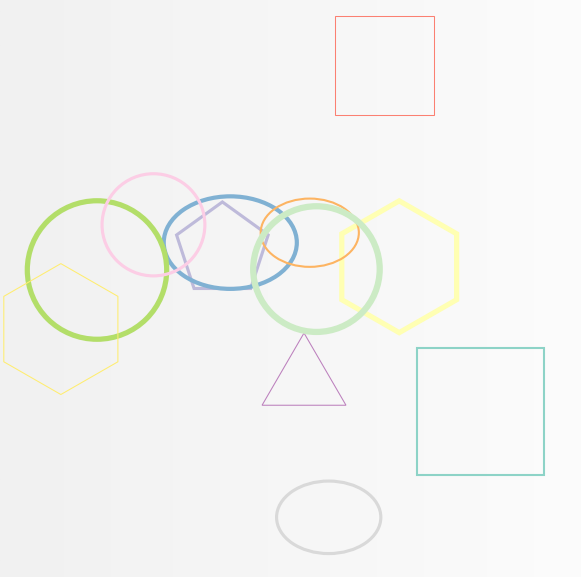[{"shape": "square", "thickness": 1, "radius": 0.55, "center": [0.827, 0.286]}, {"shape": "hexagon", "thickness": 2.5, "radius": 0.57, "center": [0.687, 0.537]}, {"shape": "pentagon", "thickness": 1.5, "radius": 0.41, "center": [0.383, 0.567]}, {"shape": "square", "thickness": 0.5, "radius": 0.43, "center": [0.662, 0.886]}, {"shape": "oval", "thickness": 2, "radius": 0.57, "center": [0.396, 0.579]}, {"shape": "oval", "thickness": 1, "radius": 0.42, "center": [0.533, 0.596]}, {"shape": "circle", "thickness": 2.5, "radius": 0.6, "center": [0.167, 0.532]}, {"shape": "circle", "thickness": 1.5, "radius": 0.44, "center": [0.264, 0.61]}, {"shape": "oval", "thickness": 1.5, "radius": 0.45, "center": [0.566, 0.103]}, {"shape": "triangle", "thickness": 0.5, "radius": 0.42, "center": [0.523, 0.339]}, {"shape": "circle", "thickness": 3, "radius": 0.54, "center": [0.544, 0.533]}, {"shape": "hexagon", "thickness": 0.5, "radius": 0.57, "center": [0.105, 0.429]}]